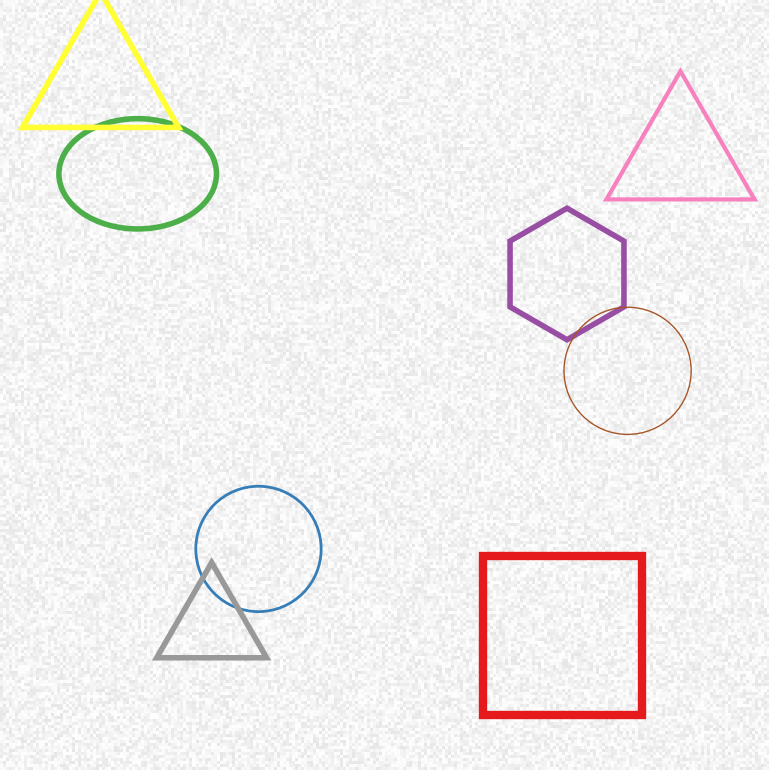[{"shape": "square", "thickness": 3, "radius": 0.51, "center": [0.73, 0.174]}, {"shape": "circle", "thickness": 1, "radius": 0.41, "center": [0.336, 0.287]}, {"shape": "oval", "thickness": 2, "radius": 0.51, "center": [0.179, 0.774]}, {"shape": "hexagon", "thickness": 2, "radius": 0.43, "center": [0.736, 0.644]}, {"shape": "triangle", "thickness": 2, "radius": 0.59, "center": [0.131, 0.893]}, {"shape": "circle", "thickness": 0.5, "radius": 0.41, "center": [0.815, 0.518]}, {"shape": "triangle", "thickness": 1.5, "radius": 0.56, "center": [0.884, 0.797]}, {"shape": "triangle", "thickness": 2, "radius": 0.41, "center": [0.275, 0.187]}]